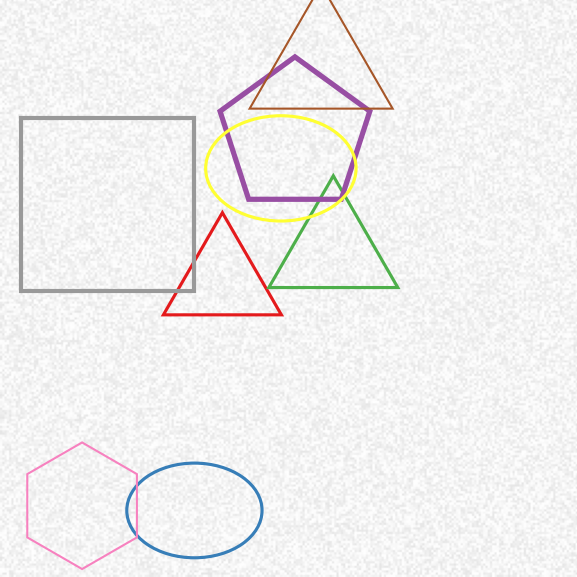[{"shape": "triangle", "thickness": 1.5, "radius": 0.59, "center": [0.385, 0.513]}, {"shape": "oval", "thickness": 1.5, "radius": 0.59, "center": [0.337, 0.115]}, {"shape": "triangle", "thickness": 1.5, "radius": 0.64, "center": [0.577, 0.566]}, {"shape": "pentagon", "thickness": 2.5, "radius": 0.68, "center": [0.511, 0.764]}, {"shape": "oval", "thickness": 1.5, "radius": 0.65, "center": [0.486, 0.708]}, {"shape": "triangle", "thickness": 1, "radius": 0.71, "center": [0.556, 0.883]}, {"shape": "hexagon", "thickness": 1, "radius": 0.55, "center": [0.142, 0.123]}, {"shape": "square", "thickness": 2, "radius": 0.75, "center": [0.186, 0.645]}]